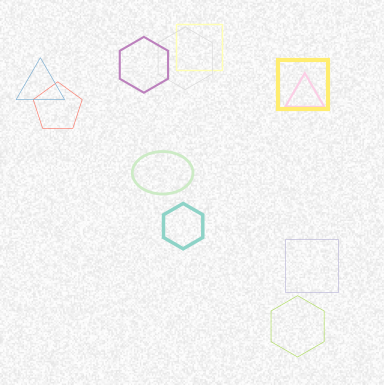[{"shape": "hexagon", "thickness": 2.5, "radius": 0.29, "center": [0.476, 0.413]}, {"shape": "square", "thickness": 1, "radius": 0.3, "center": [0.516, 0.878]}, {"shape": "square", "thickness": 0.5, "radius": 0.34, "center": [0.808, 0.311]}, {"shape": "pentagon", "thickness": 0.5, "radius": 0.33, "center": [0.15, 0.721]}, {"shape": "triangle", "thickness": 0.5, "radius": 0.36, "center": [0.105, 0.778]}, {"shape": "hexagon", "thickness": 0.5, "radius": 0.4, "center": [0.773, 0.152]}, {"shape": "triangle", "thickness": 1.5, "radius": 0.29, "center": [0.792, 0.752]}, {"shape": "hexagon", "thickness": 0.5, "radius": 0.41, "center": [0.481, 0.848]}, {"shape": "hexagon", "thickness": 1.5, "radius": 0.36, "center": [0.374, 0.832]}, {"shape": "oval", "thickness": 2, "radius": 0.39, "center": [0.422, 0.551]}, {"shape": "square", "thickness": 3, "radius": 0.32, "center": [0.787, 0.78]}]